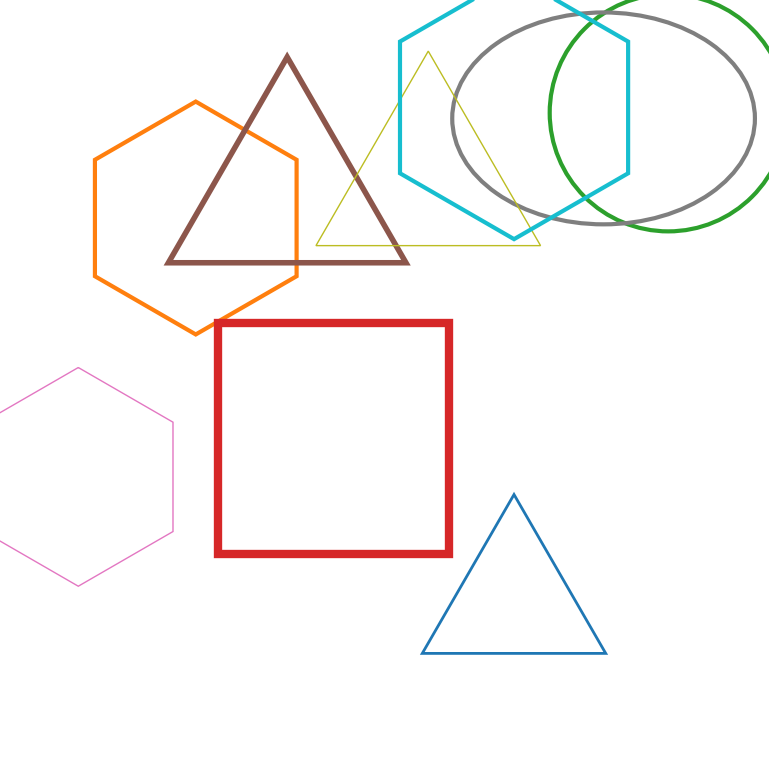[{"shape": "triangle", "thickness": 1, "radius": 0.69, "center": [0.668, 0.22]}, {"shape": "hexagon", "thickness": 1.5, "radius": 0.76, "center": [0.254, 0.717]}, {"shape": "circle", "thickness": 1.5, "radius": 0.77, "center": [0.868, 0.854]}, {"shape": "square", "thickness": 3, "radius": 0.75, "center": [0.434, 0.431]}, {"shape": "triangle", "thickness": 2, "radius": 0.89, "center": [0.373, 0.748]}, {"shape": "hexagon", "thickness": 0.5, "radius": 0.71, "center": [0.102, 0.381]}, {"shape": "oval", "thickness": 1.5, "radius": 0.98, "center": [0.784, 0.846]}, {"shape": "triangle", "thickness": 0.5, "radius": 0.84, "center": [0.556, 0.765]}, {"shape": "hexagon", "thickness": 1.5, "radius": 0.86, "center": [0.668, 0.86]}]